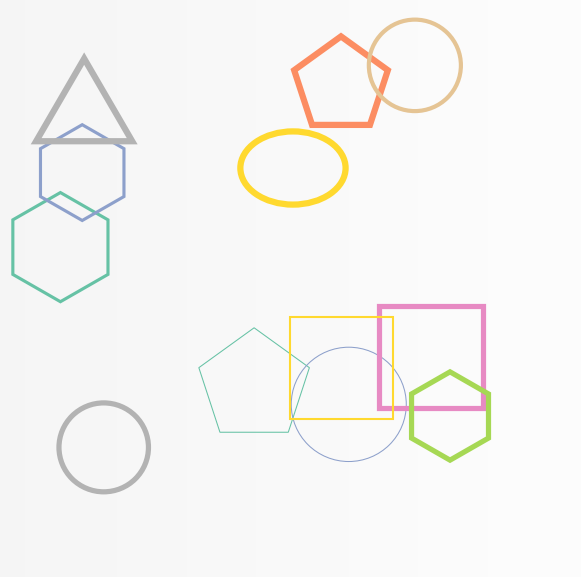[{"shape": "hexagon", "thickness": 1.5, "radius": 0.47, "center": [0.104, 0.571]}, {"shape": "pentagon", "thickness": 0.5, "radius": 0.5, "center": [0.437, 0.332]}, {"shape": "pentagon", "thickness": 3, "radius": 0.42, "center": [0.587, 0.851]}, {"shape": "hexagon", "thickness": 1.5, "radius": 0.41, "center": [0.141, 0.7]}, {"shape": "circle", "thickness": 0.5, "radius": 0.49, "center": [0.6, 0.299]}, {"shape": "square", "thickness": 2.5, "radius": 0.44, "center": [0.742, 0.381]}, {"shape": "hexagon", "thickness": 2.5, "radius": 0.38, "center": [0.774, 0.279]}, {"shape": "square", "thickness": 1, "radius": 0.44, "center": [0.588, 0.362]}, {"shape": "oval", "thickness": 3, "radius": 0.45, "center": [0.504, 0.708]}, {"shape": "circle", "thickness": 2, "radius": 0.4, "center": [0.714, 0.886]}, {"shape": "circle", "thickness": 2.5, "radius": 0.38, "center": [0.178, 0.224]}, {"shape": "triangle", "thickness": 3, "radius": 0.48, "center": [0.145, 0.802]}]